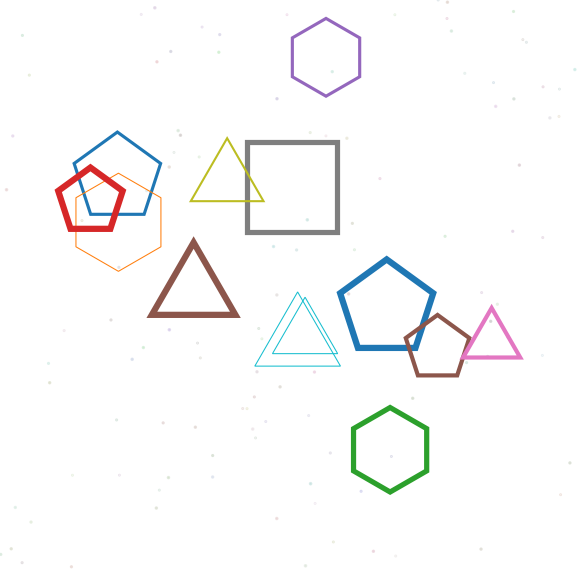[{"shape": "pentagon", "thickness": 1.5, "radius": 0.39, "center": [0.203, 0.692]}, {"shape": "pentagon", "thickness": 3, "radius": 0.42, "center": [0.67, 0.465]}, {"shape": "hexagon", "thickness": 0.5, "radius": 0.42, "center": [0.205, 0.614]}, {"shape": "hexagon", "thickness": 2.5, "radius": 0.37, "center": [0.676, 0.22]}, {"shape": "pentagon", "thickness": 3, "radius": 0.29, "center": [0.157, 0.65]}, {"shape": "hexagon", "thickness": 1.5, "radius": 0.34, "center": [0.565, 0.9]}, {"shape": "triangle", "thickness": 3, "radius": 0.42, "center": [0.335, 0.496]}, {"shape": "pentagon", "thickness": 2, "radius": 0.29, "center": [0.758, 0.396]}, {"shape": "triangle", "thickness": 2, "radius": 0.29, "center": [0.851, 0.409]}, {"shape": "square", "thickness": 2.5, "radius": 0.39, "center": [0.506, 0.676]}, {"shape": "triangle", "thickness": 1, "radius": 0.36, "center": [0.393, 0.687]}, {"shape": "triangle", "thickness": 0.5, "radius": 0.33, "center": [0.528, 0.419]}, {"shape": "triangle", "thickness": 0.5, "radius": 0.43, "center": [0.515, 0.408]}]